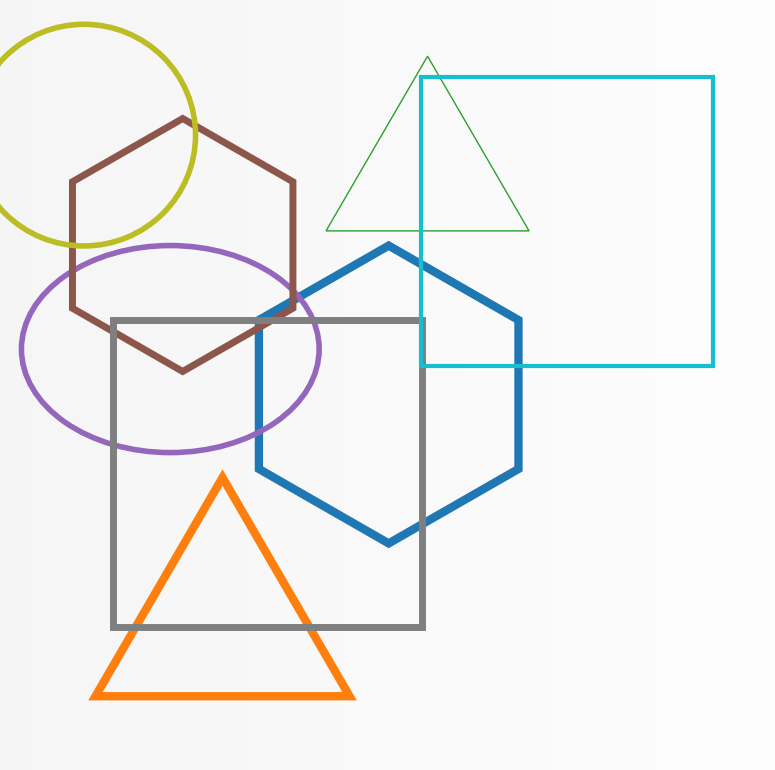[{"shape": "hexagon", "thickness": 3, "radius": 0.97, "center": [0.502, 0.488]}, {"shape": "triangle", "thickness": 3, "radius": 0.95, "center": [0.287, 0.19]}, {"shape": "triangle", "thickness": 0.5, "radius": 0.76, "center": [0.552, 0.776]}, {"shape": "oval", "thickness": 2, "radius": 0.96, "center": [0.22, 0.547]}, {"shape": "hexagon", "thickness": 2.5, "radius": 0.82, "center": [0.236, 0.682]}, {"shape": "square", "thickness": 2.5, "radius": 1.0, "center": [0.345, 0.385]}, {"shape": "circle", "thickness": 2, "radius": 0.72, "center": [0.108, 0.825]}, {"shape": "square", "thickness": 1.5, "radius": 0.94, "center": [0.731, 0.712]}]